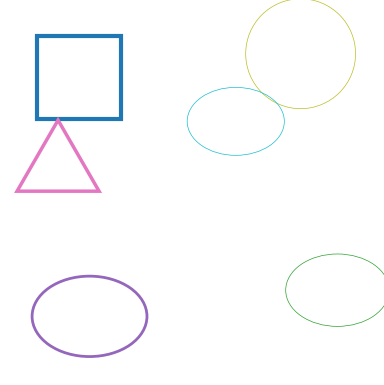[{"shape": "square", "thickness": 3, "radius": 0.55, "center": [0.206, 0.799]}, {"shape": "oval", "thickness": 0.5, "radius": 0.67, "center": [0.876, 0.246]}, {"shape": "oval", "thickness": 2, "radius": 0.75, "center": [0.233, 0.178]}, {"shape": "triangle", "thickness": 2.5, "radius": 0.61, "center": [0.151, 0.565]}, {"shape": "circle", "thickness": 0.5, "radius": 0.71, "center": [0.781, 0.86]}, {"shape": "oval", "thickness": 0.5, "radius": 0.63, "center": [0.612, 0.685]}]